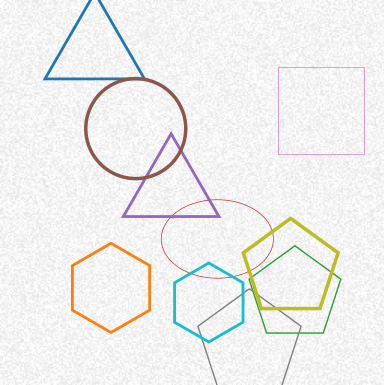[{"shape": "triangle", "thickness": 2, "radius": 0.75, "center": [0.246, 0.87]}, {"shape": "hexagon", "thickness": 2, "radius": 0.58, "center": [0.288, 0.252]}, {"shape": "pentagon", "thickness": 1, "radius": 0.63, "center": [0.766, 0.236]}, {"shape": "oval", "thickness": 0.5, "radius": 0.73, "center": [0.565, 0.379]}, {"shape": "triangle", "thickness": 2, "radius": 0.72, "center": [0.444, 0.509]}, {"shape": "circle", "thickness": 2.5, "radius": 0.65, "center": [0.353, 0.666]}, {"shape": "square", "thickness": 0.5, "radius": 0.56, "center": [0.834, 0.713]}, {"shape": "pentagon", "thickness": 1, "radius": 0.7, "center": [0.648, 0.109]}, {"shape": "pentagon", "thickness": 2.5, "radius": 0.65, "center": [0.755, 0.303]}, {"shape": "hexagon", "thickness": 2, "radius": 0.51, "center": [0.542, 0.214]}]